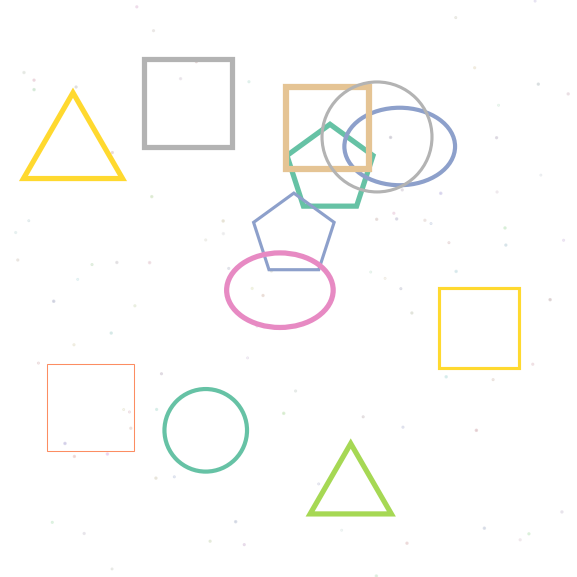[{"shape": "circle", "thickness": 2, "radius": 0.36, "center": [0.356, 0.254]}, {"shape": "pentagon", "thickness": 2.5, "radius": 0.39, "center": [0.571, 0.706]}, {"shape": "square", "thickness": 0.5, "radius": 0.38, "center": [0.156, 0.293]}, {"shape": "oval", "thickness": 2, "radius": 0.48, "center": [0.692, 0.745]}, {"shape": "pentagon", "thickness": 1.5, "radius": 0.37, "center": [0.509, 0.591]}, {"shape": "oval", "thickness": 2.5, "radius": 0.46, "center": [0.485, 0.497]}, {"shape": "triangle", "thickness": 2.5, "radius": 0.41, "center": [0.607, 0.15]}, {"shape": "triangle", "thickness": 2.5, "radius": 0.5, "center": [0.126, 0.74]}, {"shape": "square", "thickness": 1.5, "radius": 0.35, "center": [0.829, 0.432]}, {"shape": "square", "thickness": 3, "radius": 0.36, "center": [0.567, 0.777]}, {"shape": "square", "thickness": 2.5, "radius": 0.38, "center": [0.325, 0.82]}, {"shape": "circle", "thickness": 1.5, "radius": 0.48, "center": [0.653, 0.762]}]